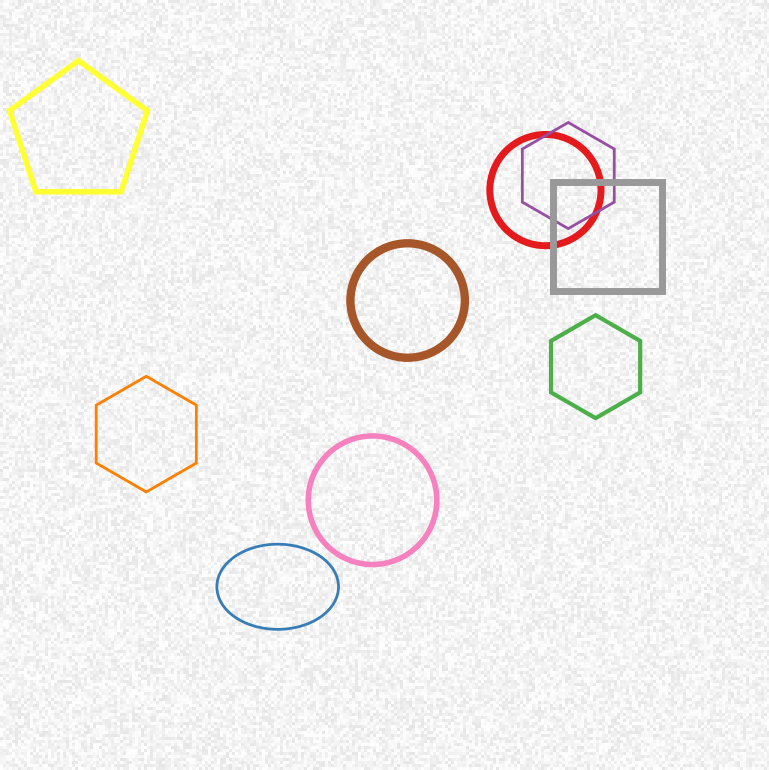[{"shape": "circle", "thickness": 2.5, "radius": 0.36, "center": [0.708, 0.753]}, {"shape": "oval", "thickness": 1, "radius": 0.39, "center": [0.361, 0.238]}, {"shape": "hexagon", "thickness": 1.5, "radius": 0.33, "center": [0.774, 0.524]}, {"shape": "hexagon", "thickness": 1, "radius": 0.34, "center": [0.738, 0.772]}, {"shape": "hexagon", "thickness": 1, "radius": 0.38, "center": [0.19, 0.436]}, {"shape": "pentagon", "thickness": 2, "radius": 0.47, "center": [0.102, 0.827]}, {"shape": "circle", "thickness": 3, "radius": 0.37, "center": [0.529, 0.61]}, {"shape": "circle", "thickness": 2, "radius": 0.42, "center": [0.484, 0.35]}, {"shape": "square", "thickness": 2.5, "radius": 0.35, "center": [0.788, 0.693]}]